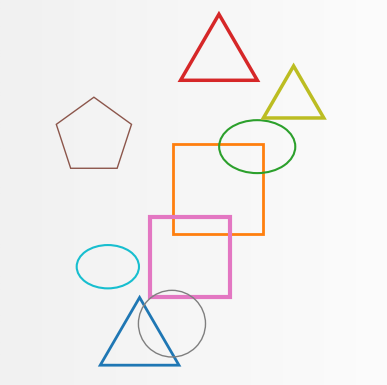[{"shape": "triangle", "thickness": 2, "radius": 0.59, "center": [0.36, 0.11]}, {"shape": "square", "thickness": 2, "radius": 0.58, "center": [0.562, 0.509]}, {"shape": "oval", "thickness": 1.5, "radius": 0.49, "center": [0.664, 0.619]}, {"shape": "triangle", "thickness": 2.5, "radius": 0.57, "center": [0.565, 0.849]}, {"shape": "pentagon", "thickness": 1, "radius": 0.51, "center": [0.242, 0.645]}, {"shape": "square", "thickness": 3, "radius": 0.52, "center": [0.49, 0.333]}, {"shape": "circle", "thickness": 1, "radius": 0.43, "center": [0.444, 0.159]}, {"shape": "triangle", "thickness": 2.5, "radius": 0.45, "center": [0.758, 0.739]}, {"shape": "oval", "thickness": 1.5, "radius": 0.4, "center": [0.278, 0.307]}]